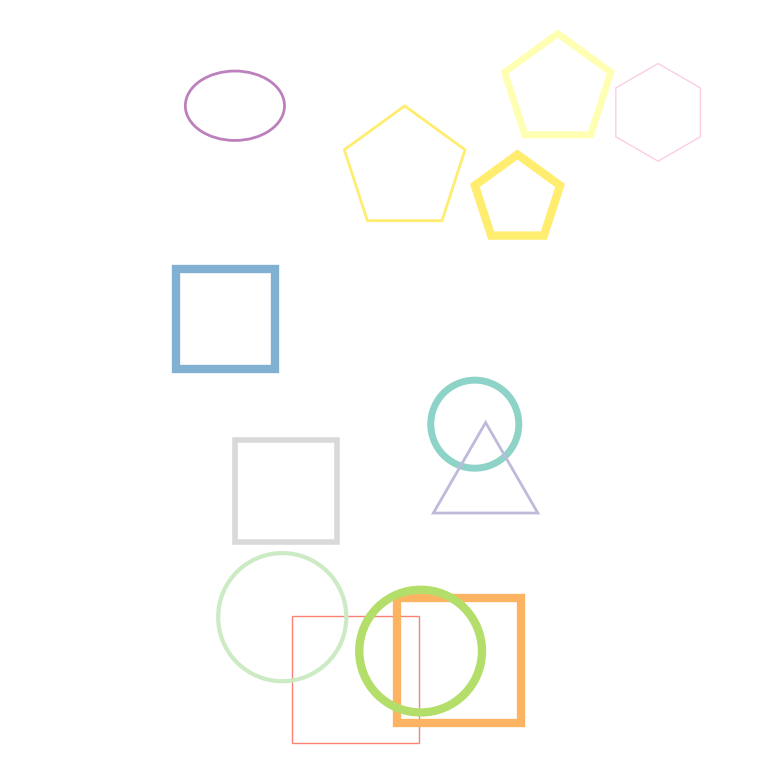[{"shape": "circle", "thickness": 2.5, "radius": 0.29, "center": [0.617, 0.449]}, {"shape": "pentagon", "thickness": 2.5, "radius": 0.36, "center": [0.724, 0.884]}, {"shape": "triangle", "thickness": 1, "radius": 0.39, "center": [0.631, 0.373]}, {"shape": "square", "thickness": 0.5, "radius": 0.41, "center": [0.461, 0.117]}, {"shape": "square", "thickness": 3, "radius": 0.32, "center": [0.293, 0.586]}, {"shape": "square", "thickness": 3, "radius": 0.4, "center": [0.596, 0.142]}, {"shape": "circle", "thickness": 3, "radius": 0.4, "center": [0.546, 0.154]}, {"shape": "hexagon", "thickness": 0.5, "radius": 0.32, "center": [0.855, 0.854]}, {"shape": "square", "thickness": 2, "radius": 0.33, "center": [0.371, 0.362]}, {"shape": "oval", "thickness": 1, "radius": 0.32, "center": [0.305, 0.863]}, {"shape": "circle", "thickness": 1.5, "radius": 0.42, "center": [0.367, 0.199]}, {"shape": "pentagon", "thickness": 3, "radius": 0.29, "center": [0.672, 0.741]}, {"shape": "pentagon", "thickness": 1, "radius": 0.41, "center": [0.526, 0.78]}]